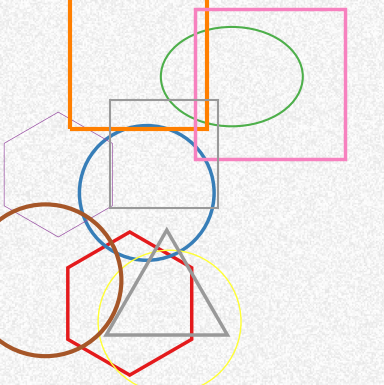[{"shape": "hexagon", "thickness": 2.5, "radius": 0.93, "center": [0.337, 0.212]}, {"shape": "circle", "thickness": 2.5, "radius": 0.87, "center": [0.381, 0.499]}, {"shape": "oval", "thickness": 1.5, "radius": 0.92, "center": [0.602, 0.801]}, {"shape": "hexagon", "thickness": 0.5, "radius": 0.81, "center": [0.151, 0.547]}, {"shape": "square", "thickness": 3, "radius": 0.89, "center": [0.36, 0.843]}, {"shape": "circle", "thickness": 1, "radius": 0.93, "center": [0.44, 0.165]}, {"shape": "circle", "thickness": 3, "radius": 0.99, "center": [0.118, 0.272]}, {"shape": "square", "thickness": 2.5, "radius": 0.97, "center": [0.702, 0.782]}, {"shape": "square", "thickness": 1.5, "radius": 0.7, "center": [0.427, 0.6]}, {"shape": "triangle", "thickness": 2.5, "radius": 0.91, "center": [0.433, 0.221]}]